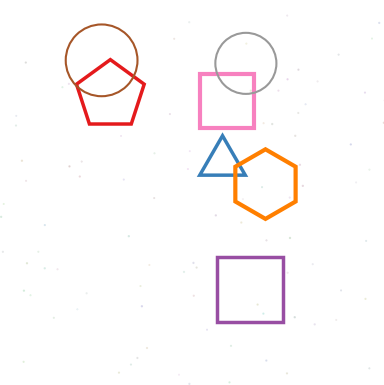[{"shape": "pentagon", "thickness": 2.5, "radius": 0.46, "center": [0.287, 0.753]}, {"shape": "triangle", "thickness": 2.5, "radius": 0.34, "center": [0.578, 0.579]}, {"shape": "square", "thickness": 2.5, "radius": 0.43, "center": [0.649, 0.249]}, {"shape": "hexagon", "thickness": 3, "radius": 0.45, "center": [0.69, 0.522]}, {"shape": "circle", "thickness": 1.5, "radius": 0.47, "center": [0.264, 0.843]}, {"shape": "square", "thickness": 3, "radius": 0.35, "center": [0.59, 0.737]}, {"shape": "circle", "thickness": 1.5, "radius": 0.4, "center": [0.639, 0.835]}]